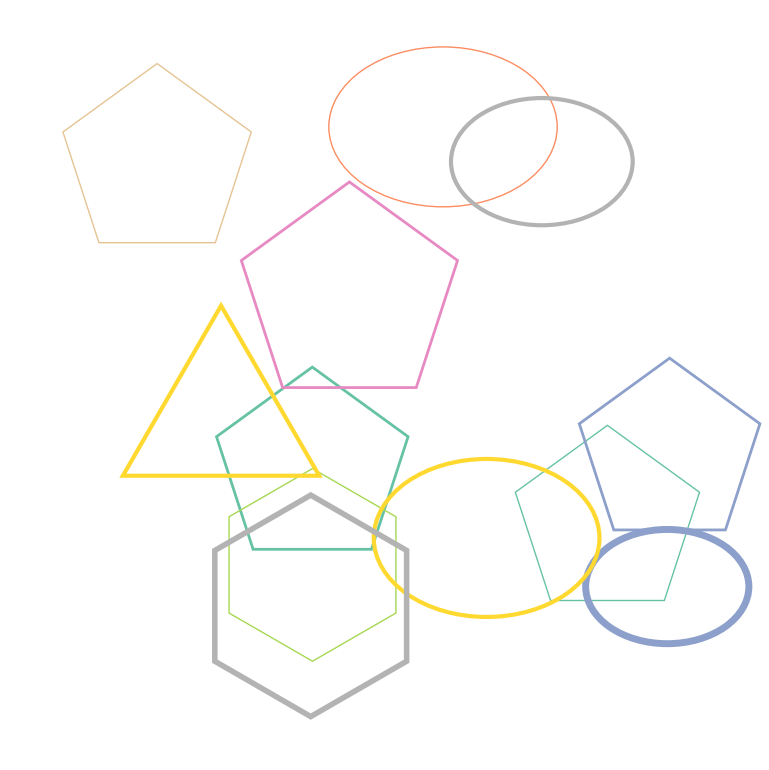[{"shape": "pentagon", "thickness": 1, "radius": 0.65, "center": [0.406, 0.392]}, {"shape": "pentagon", "thickness": 0.5, "radius": 0.63, "center": [0.789, 0.322]}, {"shape": "oval", "thickness": 0.5, "radius": 0.74, "center": [0.575, 0.835]}, {"shape": "oval", "thickness": 2.5, "radius": 0.53, "center": [0.867, 0.238]}, {"shape": "pentagon", "thickness": 1, "radius": 0.62, "center": [0.87, 0.412]}, {"shape": "pentagon", "thickness": 1, "radius": 0.74, "center": [0.454, 0.616]}, {"shape": "hexagon", "thickness": 0.5, "radius": 0.63, "center": [0.406, 0.266]}, {"shape": "oval", "thickness": 1.5, "radius": 0.73, "center": [0.632, 0.301]}, {"shape": "triangle", "thickness": 1.5, "radius": 0.74, "center": [0.287, 0.456]}, {"shape": "pentagon", "thickness": 0.5, "radius": 0.64, "center": [0.204, 0.789]}, {"shape": "hexagon", "thickness": 2, "radius": 0.72, "center": [0.404, 0.213]}, {"shape": "oval", "thickness": 1.5, "radius": 0.59, "center": [0.704, 0.79]}]